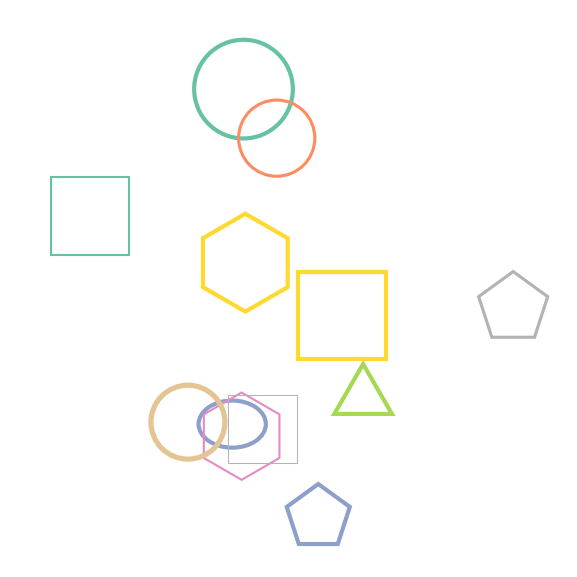[{"shape": "circle", "thickness": 2, "radius": 0.43, "center": [0.422, 0.845]}, {"shape": "square", "thickness": 1, "radius": 0.34, "center": [0.156, 0.625]}, {"shape": "circle", "thickness": 1.5, "radius": 0.33, "center": [0.479, 0.76]}, {"shape": "pentagon", "thickness": 2, "radius": 0.29, "center": [0.551, 0.104]}, {"shape": "oval", "thickness": 2, "radius": 0.29, "center": [0.402, 0.265]}, {"shape": "hexagon", "thickness": 1, "radius": 0.38, "center": [0.418, 0.244]}, {"shape": "triangle", "thickness": 2, "radius": 0.29, "center": [0.629, 0.311]}, {"shape": "square", "thickness": 2, "radius": 0.38, "center": [0.592, 0.453]}, {"shape": "hexagon", "thickness": 2, "radius": 0.42, "center": [0.425, 0.544]}, {"shape": "circle", "thickness": 2.5, "radius": 0.32, "center": [0.325, 0.268]}, {"shape": "pentagon", "thickness": 1.5, "radius": 0.31, "center": [0.889, 0.466]}, {"shape": "square", "thickness": 0.5, "radius": 0.3, "center": [0.455, 0.257]}]